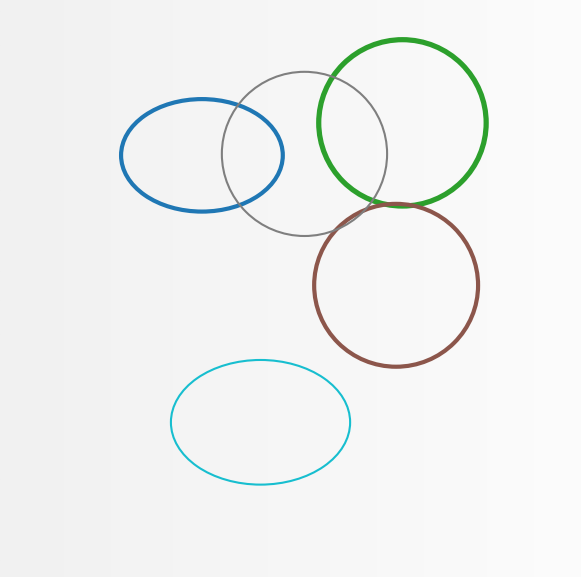[{"shape": "oval", "thickness": 2, "radius": 0.7, "center": [0.347, 0.73]}, {"shape": "circle", "thickness": 2.5, "radius": 0.72, "center": [0.692, 0.786]}, {"shape": "circle", "thickness": 2, "radius": 0.71, "center": [0.682, 0.505]}, {"shape": "circle", "thickness": 1, "radius": 0.71, "center": [0.524, 0.733]}, {"shape": "oval", "thickness": 1, "radius": 0.77, "center": [0.448, 0.268]}]